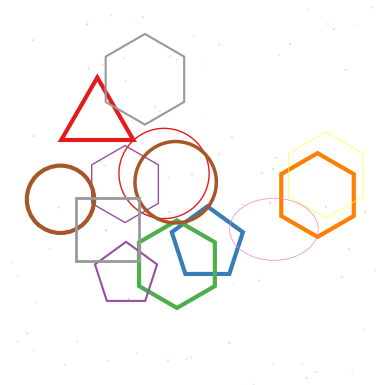[{"shape": "circle", "thickness": 1, "radius": 0.59, "center": [0.426, 0.549]}, {"shape": "triangle", "thickness": 3, "radius": 0.54, "center": [0.253, 0.691]}, {"shape": "pentagon", "thickness": 3, "radius": 0.49, "center": [0.539, 0.367]}, {"shape": "hexagon", "thickness": 3, "radius": 0.57, "center": [0.46, 0.314]}, {"shape": "pentagon", "thickness": 1.5, "radius": 0.42, "center": [0.327, 0.287]}, {"shape": "hexagon", "thickness": 1, "radius": 0.5, "center": [0.325, 0.522]}, {"shape": "hexagon", "thickness": 3, "radius": 0.54, "center": [0.825, 0.493]}, {"shape": "hexagon", "thickness": 0.5, "radius": 0.56, "center": [0.846, 0.545]}, {"shape": "circle", "thickness": 3, "radius": 0.44, "center": [0.157, 0.482]}, {"shape": "circle", "thickness": 2.5, "radius": 0.53, "center": [0.456, 0.527]}, {"shape": "oval", "thickness": 0.5, "radius": 0.58, "center": [0.711, 0.405]}, {"shape": "hexagon", "thickness": 1.5, "radius": 0.59, "center": [0.376, 0.794]}, {"shape": "square", "thickness": 2, "radius": 0.41, "center": [0.278, 0.403]}]